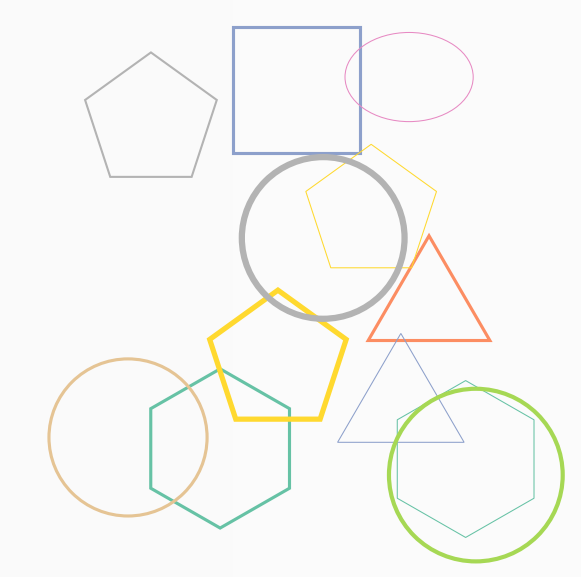[{"shape": "hexagon", "thickness": 0.5, "radius": 0.68, "center": [0.801, 0.204]}, {"shape": "hexagon", "thickness": 1.5, "radius": 0.69, "center": [0.379, 0.223]}, {"shape": "triangle", "thickness": 1.5, "radius": 0.6, "center": [0.738, 0.47]}, {"shape": "triangle", "thickness": 0.5, "radius": 0.63, "center": [0.69, 0.296]}, {"shape": "square", "thickness": 1.5, "radius": 0.55, "center": [0.511, 0.842]}, {"shape": "oval", "thickness": 0.5, "radius": 0.55, "center": [0.704, 0.866]}, {"shape": "circle", "thickness": 2, "radius": 0.75, "center": [0.819, 0.176]}, {"shape": "pentagon", "thickness": 0.5, "radius": 0.59, "center": [0.639, 0.631]}, {"shape": "pentagon", "thickness": 2.5, "radius": 0.62, "center": [0.478, 0.373]}, {"shape": "circle", "thickness": 1.5, "radius": 0.68, "center": [0.22, 0.242]}, {"shape": "pentagon", "thickness": 1, "radius": 0.6, "center": [0.26, 0.789]}, {"shape": "circle", "thickness": 3, "radius": 0.7, "center": [0.556, 0.587]}]